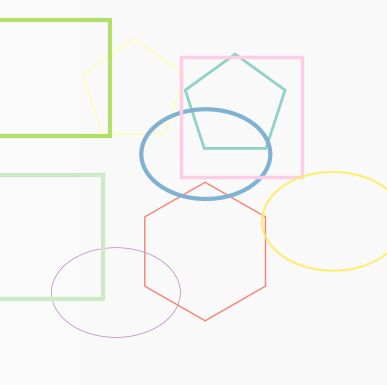[{"shape": "pentagon", "thickness": 2, "radius": 0.68, "center": [0.607, 0.724]}, {"shape": "pentagon", "thickness": 1, "radius": 0.69, "center": [0.345, 0.763]}, {"shape": "hexagon", "thickness": 1, "radius": 0.9, "center": [0.529, 0.347]}, {"shape": "oval", "thickness": 3, "radius": 0.83, "center": [0.531, 0.6]}, {"shape": "square", "thickness": 3, "radius": 0.76, "center": [0.131, 0.797]}, {"shape": "square", "thickness": 2.5, "radius": 0.78, "center": [0.624, 0.695]}, {"shape": "oval", "thickness": 0.5, "radius": 0.83, "center": [0.299, 0.24]}, {"shape": "square", "thickness": 3, "radius": 0.8, "center": [0.105, 0.384]}, {"shape": "oval", "thickness": 1.5, "radius": 0.92, "center": [0.859, 0.425]}]